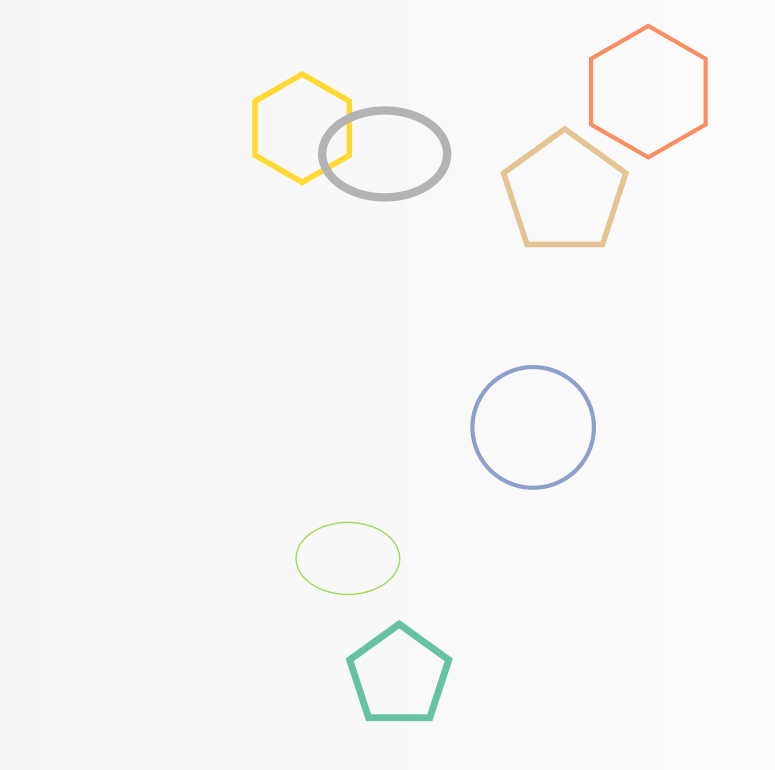[{"shape": "pentagon", "thickness": 2.5, "radius": 0.34, "center": [0.515, 0.122]}, {"shape": "hexagon", "thickness": 1.5, "radius": 0.43, "center": [0.837, 0.881]}, {"shape": "circle", "thickness": 1.5, "radius": 0.39, "center": [0.688, 0.445]}, {"shape": "oval", "thickness": 0.5, "radius": 0.33, "center": [0.449, 0.275]}, {"shape": "hexagon", "thickness": 2, "radius": 0.35, "center": [0.39, 0.833]}, {"shape": "pentagon", "thickness": 2, "radius": 0.41, "center": [0.729, 0.75]}, {"shape": "oval", "thickness": 3, "radius": 0.4, "center": [0.496, 0.8]}]